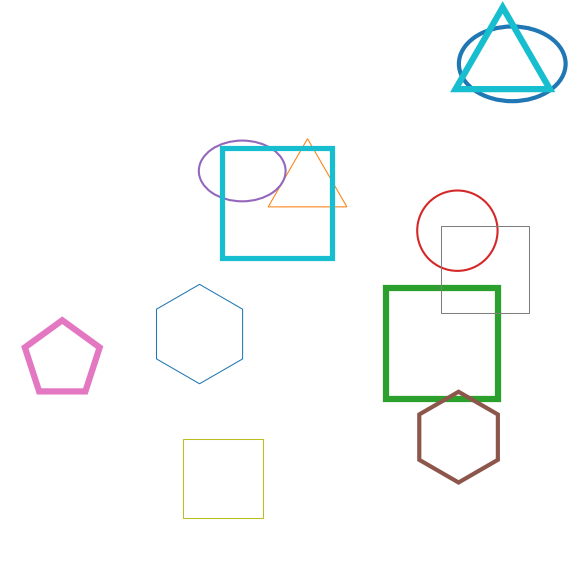[{"shape": "oval", "thickness": 2, "radius": 0.46, "center": [0.887, 0.889]}, {"shape": "hexagon", "thickness": 0.5, "radius": 0.43, "center": [0.346, 0.421]}, {"shape": "triangle", "thickness": 0.5, "radius": 0.39, "center": [0.533, 0.68]}, {"shape": "square", "thickness": 3, "radius": 0.48, "center": [0.765, 0.404]}, {"shape": "circle", "thickness": 1, "radius": 0.35, "center": [0.792, 0.6]}, {"shape": "oval", "thickness": 1, "radius": 0.38, "center": [0.419, 0.703]}, {"shape": "hexagon", "thickness": 2, "radius": 0.39, "center": [0.794, 0.242]}, {"shape": "pentagon", "thickness": 3, "radius": 0.34, "center": [0.108, 0.376]}, {"shape": "square", "thickness": 0.5, "radius": 0.38, "center": [0.839, 0.532]}, {"shape": "square", "thickness": 0.5, "radius": 0.34, "center": [0.386, 0.171]}, {"shape": "square", "thickness": 2.5, "radius": 0.48, "center": [0.48, 0.648]}, {"shape": "triangle", "thickness": 3, "radius": 0.47, "center": [0.87, 0.892]}]